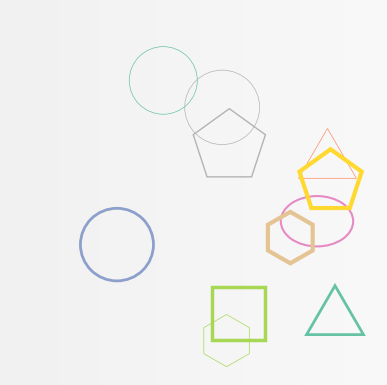[{"shape": "circle", "thickness": 0.5, "radius": 0.44, "center": [0.421, 0.791]}, {"shape": "triangle", "thickness": 2, "radius": 0.42, "center": [0.865, 0.173]}, {"shape": "triangle", "thickness": 0.5, "radius": 0.43, "center": [0.845, 0.58]}, {"shape": "circle", "thickness": 2, "radius": 0.47, "center": [0.302, 0.365]}, {"shape": "oval", "thickness": 1.5, "radius": 0.47, "center": [0.818, 0.425]}, {"shape": "hexagon", "thickness": 0.5, "radius": 0.34, "center": [0.585, 0.115]}, {"shape": "square", "thickness": 2.5, "radius": 0.34, "center": [0.616, 0.185]}, {"shape": "pentagon", "thickness": 3, "radius": 0.42, "center": [0.853, 0.528]}, {"shape": "hexagon", "thickness": 3, "radius": 0.33, "center": [0.749, 0.383]}, {"shape": "circle", "thickness": 0.5, "radius": 0.48, "center": [0.573, 0.721]}, {"shape": "pentagon", "thickness": 1, "radius": 0.49, "center": [0.592, 0.62]}]